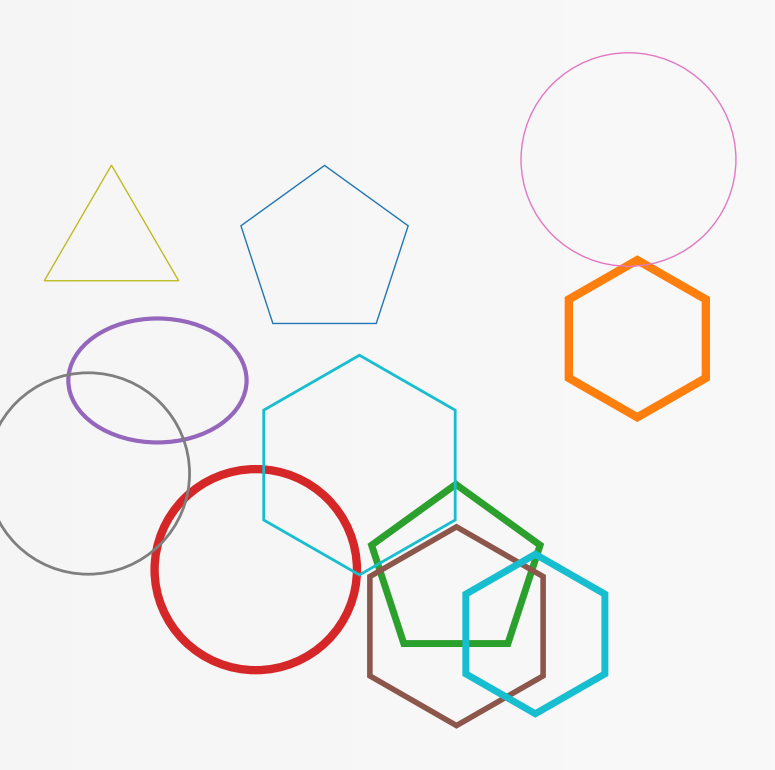[{"shape": "pentagon", "thickness": 0.5, "radius": 0.57, "center": [0.419, 0.672]}, {"shape": "hexagon", "thickness": 3, "radius": 0.51, "center": [0.822, 0.56]}, {"shape": "pentagon", "thickness": 2.5, "radius": 0.57, "center": [0.588, 0.257]}, {"shape": "circle", "thickness": 3, "radius": 0.65, "center": [0.33, 0.26]}, {"shape": "oval", "thickness": 1.5, "radius": 0.57, "center": [0.203, 0.506]}, {"shape": "hexagon", "thickness": 2, "radius": 0.65, "center": [0.589, 0.187]}, {"shape": "circle", "thickness": 0.5, "radius": 0.69, "center": [0.811, 0.793]}, {"shape": "circle", "thickness": 1, "radius": 0.65, "center": [0.114, 0.385]}, {"shape": "triangle", "thickness": 0.5, "radius": 0.5, "center": [0.144, 0.685]}, {"shape": "hexagon", "thickness": 1, "radius": 0.71, "center": [0.464, 0.396]}, {"shape": "hexagon", "thickness": 2.5, "radius": 0.52, "center": [0.691, 0.177]}]